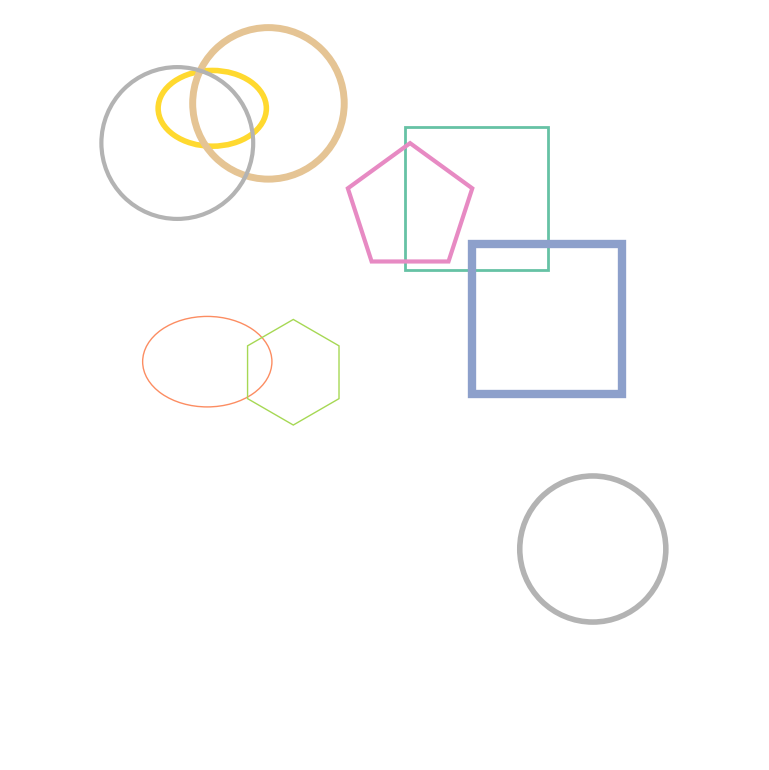[{"shape": "square", "thickness": 1, "radius": 0.46, "center": [0.619, 0.742]}, {"shape": "oval", "thickness": 0.5, "radius": 0.42, "center": [0.269, 0.53]}, {"shape": "square", "thickness": 3, "radius": 0.49, "center": [0.71, 0.586]}, {"shape": "pentagon", "thickness": 1.5, "radius": 0.42, "center": [0.533, 0.729]}, {"shape": "hexagon", "thickness": 0.5, "radius": 0.34, "center": [0.381, 0.517]}, {"shape": "oval", "thickness": 2, "radius": 0.35, "center": [0.276, 0.859]}, {"shape": "circle", "thickness": 2.5, "radius": 0.49, "center": [0.349, 0.866]}, {"shape": "circle", "thickness": 2, "radius": 0.47, "center": [0.77, 0.287]}, {"shape": "circle", "thickness": 1.5, "radius": 0.49, "center": [0.23, 0.814]}]